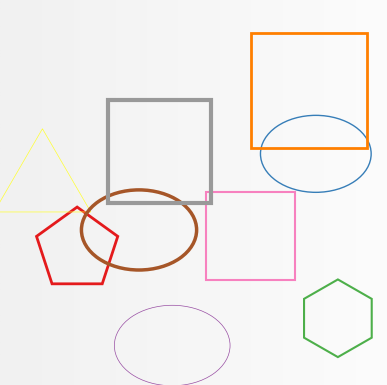[{"shape": "pentagon", "thickness": 2, "radius": 0.55, "center": [0.199, 0.352]}, {"shape": "oval", "thickness": 1, "radius": 0.71, "center": [0.815, 0.6]}, {"shape": "hexagon", "thickness": 1.5, "radius": 0.5, "center": [0.872, 0.173]}, {"shape": "oval", "thickness": 0.5, "radius": 0.75, "center": [0.444, 0.103]}, {"shape": "square", "thickness": 2, "radius": 0.75, "center": [0.798, 0.766]}, {"shape": "triangle", "thickness": 0.5, "radius": 0.72, "center": [0.11, 0.521]}, {"shape": "oval", "thickness": 2.5, "radius": 0.74, "center": [0.359, 0.403]}, {"shape": "square", "thickness": 1.5, "radius": 0.57, "center": [0.647, 0.386]}, {"shape": "square", "thickness": 3, "radius": 0.67, "center": [0.412, 0.606]}]